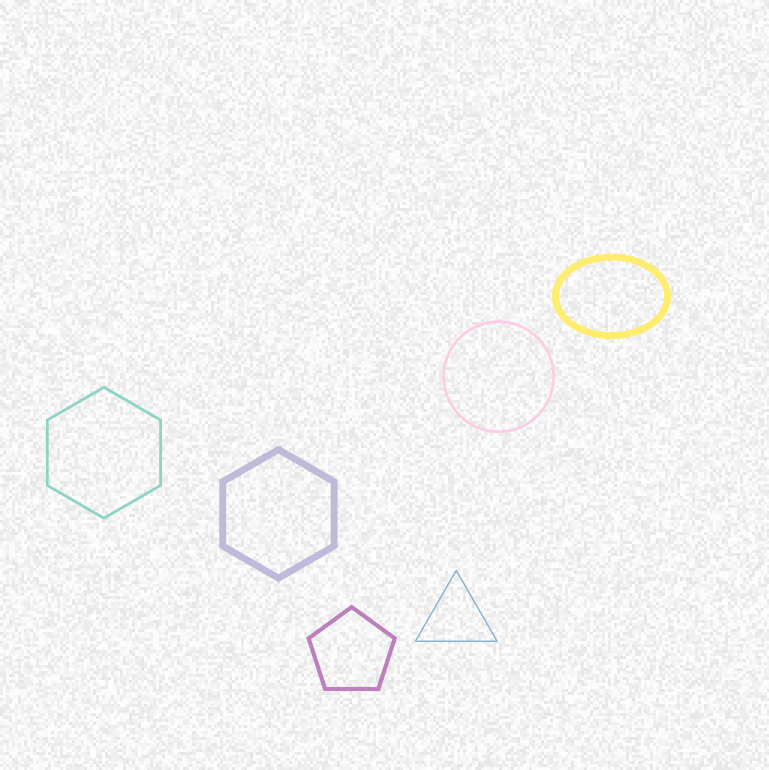[{"shape": "hexagon", "thickness": 1, "radius": 0.42, "center": [0.135, 0.412]}, {"shape": "hexagon", "thickness": 2.5, "radius": 0.42, "center": [0.362, 0.333]}, {"shape": "triangle", "thickness": 0.5, "radius": 0.31, "center": [0.593, 0.198]}, {"shape": "circle", "thickness": 1, "radius": 0.36, "center": [0.648, 0.511]}, {"shape": "pentagon", "thickness": 1.5, "radius": 0.29, "center": [0.457, 0.153]}, {"shape": "oval", "thickness": 2.5, "radius": 0.36, "center": [0.794, 0.615]}]